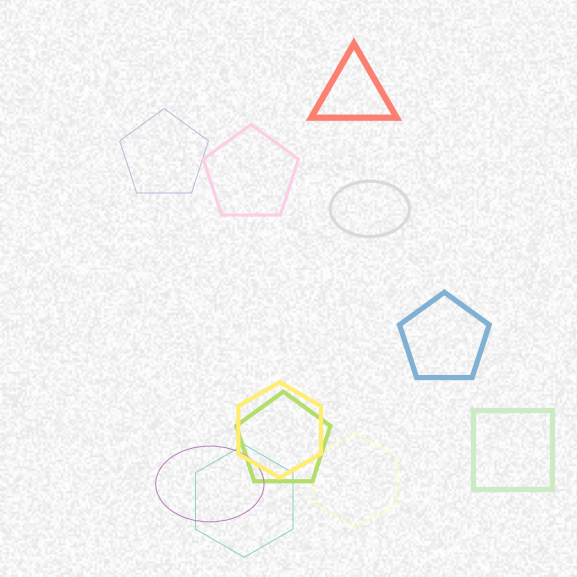[{"shape": "hexagon", "thickness": 0.5, "radius": 0.49, "center": [0.423, 0.132]}, {"shape": "hexagon", "thickness": 0.5, "radius": 0.41, "center": [0.616, 0.168]}, {"shape": "pentagon", "thickness": 0.5, "radius": 0.4, "center": [0.284, 0.73]}, {"shape": "triangle", "thickness": 3, "radius": 0.43, "center": [0.613, 0.838]}, {"shape": "pentagon", "thickness": 2.5, "radius": 0.41, "center": [0.769, 0.411]}, {"shape": "pentagon", "thickness": 2, "radius": 0.43, "center": [0.491, 0.235]}, {"shape": "pentagon", "thickness": 1.5, "radius": 0.43, "center": [0.435, 0.697]}, {"shape": "oval", "thickness": 1.5, "radius": 0.34, "center": [0.64, 0.637]}, {"shape": "oval", "thickness": 0.5, "radius": 0.47, "center": [0.363, 0.161]}, {"shape": "square", "thickness": 2.5, "radius": 0.34, "center": [0.888, 0.221]}, {"shape": "hexagon", "thickness": 2, "radius": 0.41, "center": [0.484, 0.255]}]